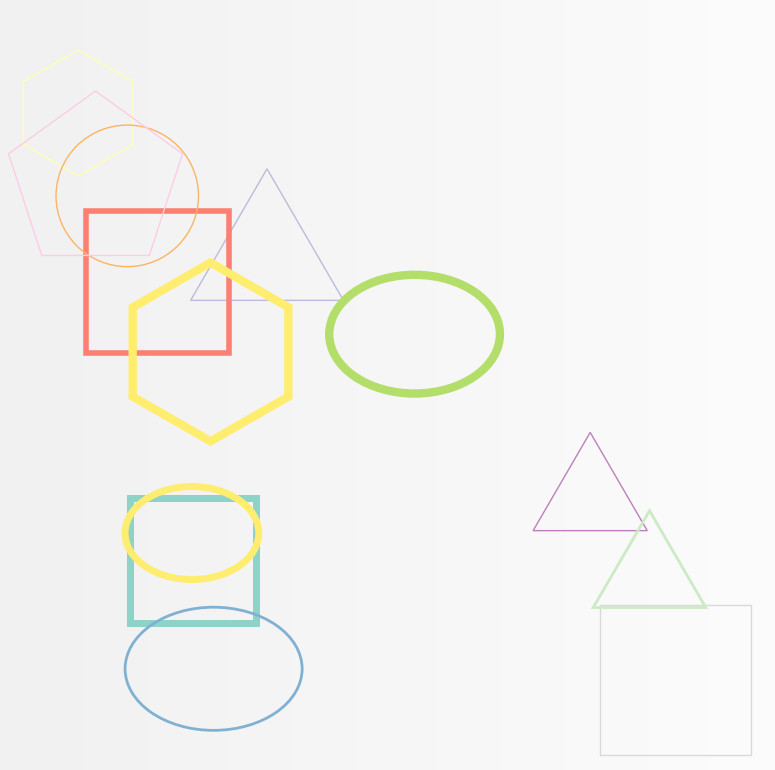[{"shape": "square", "thickness": 2.5, "radius": 0.41, "center": [0.249, 0.272]}, {"shape": "hexagon", "thickness": 0.5, "radius": 0.41, "center": [0.101, 0.853]}, {"shape": "triangle", "thickness": 0.5, "radius": 0.57, "center": [0.345, 0.667]}, {"shape": "square", "thickness": 2, "radius": 0.46, "center": [0.203, 0.634]}, {"shape": "oval", "thickness": 1, "radius": 0.57, "center": [0.276, 0.131]}, {"shape": "circle", "thickness": 0.5, "radius": 0.46, "center": [0.164, 0.746]}, {"shape": "oval", "thickness": 3, "radius": 0.55, "center": [0.535, 0.566]}, {"shape": "pentagon", "thickness": 0.5, "radius": 0.59, "center": [0.123, 0.764]}, {"shape": "square", "thickness": 0.5, "radius": 0.49, "center": [0.872, 0.117]}, {"shape": "triangle", "thickness": 0.5, "radius": 0.43, "center": [0.762, 0.353]}, {"shape": "triangle", "thickness": 1, "radius": 0.42, "center": [0.838, 0.253]}, {"shape": "oval", "thickness": 2.5, "radius": 0.43, "center": [0.248, 0.308]}, {"shape": "hexagon", "thickness": 3, "radius": 0.58, "center": [0.272, 0.543]}]